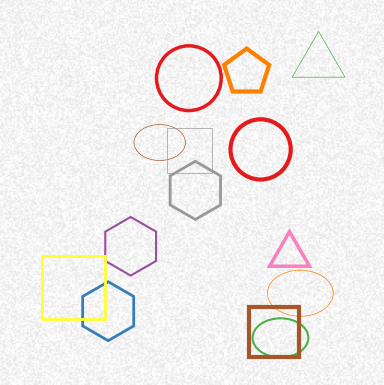[{"shape": "circle", "thickness": 3, "radius": 0.39, "center": [0.677, 0.612]}, {"shape": "circle", "thickness": 2.5, "radius": 0.42, "center": [0.491, 0.797]}, {"shape": "hexagon", "thickness": 2, "radius": 0.38, "center": [0.281, 0.192]}, {"shape": "triangle", "thickness": 0.5, "radius": 0.4, "center": [0.828, 0.839]}, {"shape": "oval", "thickness": 1.5, "radius": 0.36, "center": [0.729, 0.123]}, {"shape": "hexagon", "thickness": 1.5, "radius": 0.38, "center": [0.339, 0.36]}, {"shape": "pentagon", "thickness": 3, "radius": 0.31, "center": [0.641, 0.812]}, {"shape": "oval", "thickness": 0.5, "radius": 0.43, "center": [0.78, 0.238]}, {"shape": "square", "thickness": 2, "radius": 0.41, "center": [0.191, 0.254]}, {"shape": "square", "thickness": 3, "radius": 0.32, "center": [0.712, 0.137]}, {"shape": "oval", "thickness": 0.5, "radius": 0.33, "center": [0.415, 0.63]}, {"shape": "triangle", "thickness": 2.5, "radius": 0.3, "center": [0.752, 0.338]}, {"shape": "hexagon", "thickness": 2, "radius": 0.38, "center": [0.507, 0.505]}, {"shape": "square", "thickness": 0.5, "radius": 0.29, "center": [0.492, 0.609]}]